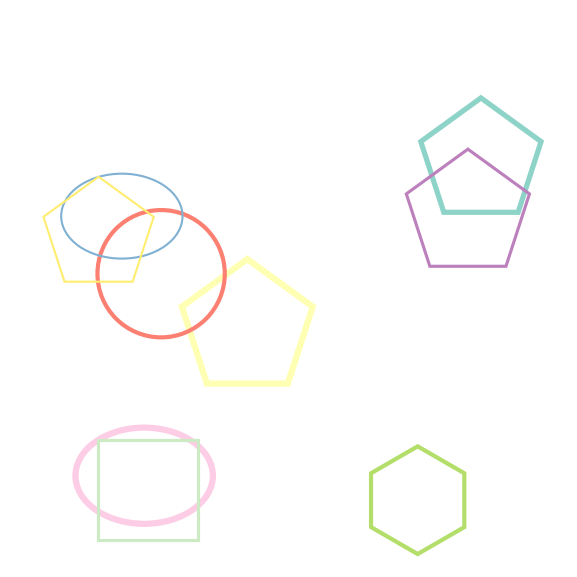[{"shape": "pentagon", "thickness": 2.5, "radius": 0.55, "center": [0.833, 0.72]}, {"shape": "pentagon", "thickness": 3, "radius": 0.6, "center": [0.428, 0.431]}, {"shape": "circle", "thickness": 2, "radius": 0.55, "center": [0.279, 0.525]}, {"shape": "oval", "thickness": 1, "radius": 0.53, "center": [0.211, 0.625]}, {"shape": "hexagon", "thickness": 2, "radius": 0.47, "center": [0.723, 0.133]}, {"shape": "oval", "thickness": 3, "radius": 0.59, "center": [0.25, 0.175]}, {"shape": "pentagon", "thickness": 1.5, "radius": 0.56, "center": [0.81, 0.629]}, {"shape": "square", "thickness": 1.5, "radius": 0.43, "center": [0.256, 0.151]}, {"shape": "pentagon", "thickness": 1, "radius": 0.5, "center": [0.171, 0.593]}]